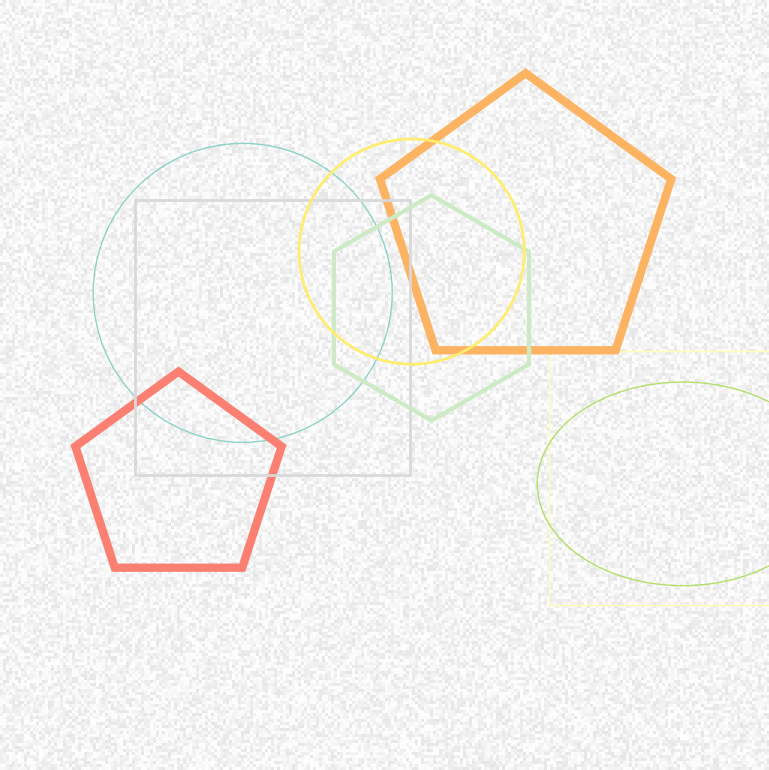[{"shape": "circle", "thickness": 0.5, "radius": 0.97, "center": [0.315, 0.62]}, {"shape": "square", "thickness": 0.5, "radius": 0.82, "center": [0.878, 0.379]}, {"shape": "pentagon", "thickness": 3, "radius": 0.7, "center": [0.232, 0.377]}, {"shape": "pentagon", "thickness": 3, "radius": 0.99, "center": [0.683, 0.706]}, {"shape": "oval", "thickness": 0.5, "radius": 0.94, "center": [0.887, 0.372]}, {"shape": "square", "thickness": 1, "radius": 0.89, "center": [0.353, 0.562]}, {"shape": "hexagon", "thickness": 1.5, "radius": 0.73, "center": [0.56, 0.6]}, {"shape": "circle", "thickness": 1, "radius": 0.73, "center": [0.535, 0.673]}]